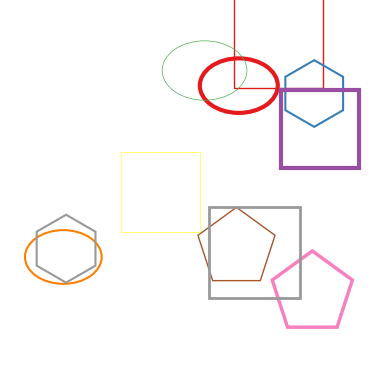[{"shape": "oval", "thickness": 3, "radius": 0.51, "center": [0.62, 0.778]}, {"shape": "square", "thickness": 1, "radius": 0.58, "center": [0.723, 0.887]}, {"shape": "hexagon", "thickness": 1.5, "radius": 0.43, "center": [0.816, 0.757]}, {"shape": "oval", "thickness": 0.5, "radius": 0.55, "center": [0.531, 0.817]}, {"shape": "square", "thickness": 3, "radius": 0.51, "center": [0.832, 0.666]}, {"shape": "oval", "thickness": 1.5, "radius": 0.5, "center": [0.165, 0.333]}, {"shape": "square", "thickness": 0.5, "radius": 0.52, "center": [0.417, 0.502]}, {"shape": "pentagon", "thickness": 1, "radius": 0.53, "center": [0.614, 0.356]}, {"shape": "pentagon", "thickness": 2.5, "radius": 0.55, "center": [0.811, 0.239]}, {"shape": "hexagon", "thickness": 1.5, "radius": 0.44, "center": [0.172, 0.354]}, {"shape": "square", "thickness": 2, "radius": 0.59, "center": [0.661, 0.344]}]